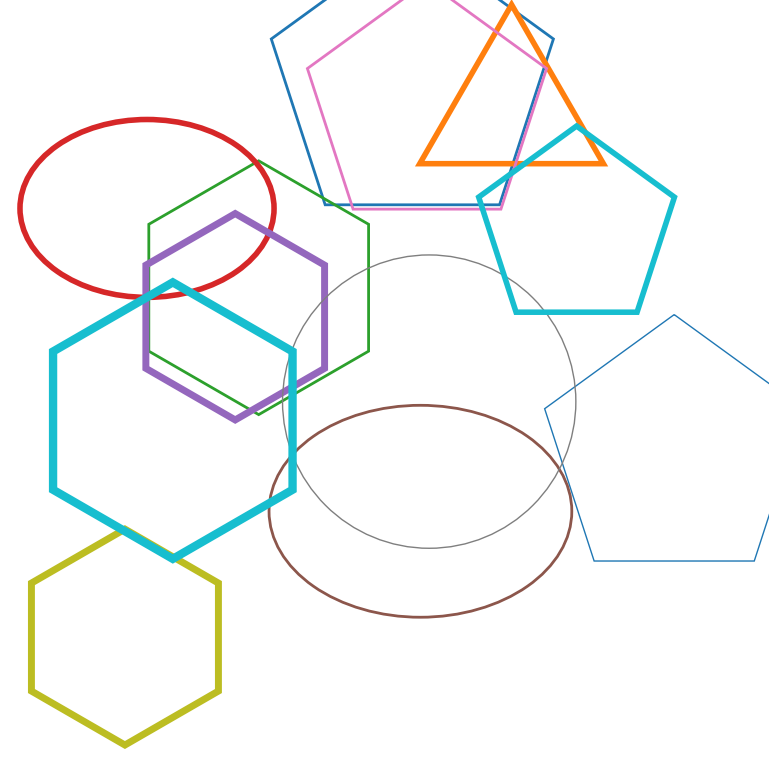[{"shape": "pentagon", "thickness": 0.5, "radius": 0.88, "center": [0.876, 0.415]}, {"shape": "pentagon", "thickness": 1, "radius": 0.96, "center": [0.536, 0.89]}, {"shape": "triangle", "thickness": 2, "radius": 0.69, "center": [0.664, 0.856]}, {"shape": "hexagon", "thickness": 1, "radius": 0.82, "center": [0.336, 0.626]}, {"shape": "oval", "thickness": 2, "radius": 0.82, "center": [0.191, 0.729]}, {"shape": "hexagon", "thickness": 2.5, "radius": 0.67, "center": [0.305, 0.589]}, {"shape": "oval", "thickness": 1, "radius": 0.98, "center": [0.546, 0.336]}, {"shape": "pentagon", "thickness": 1, "radius": 0.82, "center": [0.555, 0.861]}, {"shape": "circle", "thickness": 0.5, "radius": 0.95, "center": [0.557, 0.478]}, {"shape": "hexagon", "thickness": 2.5, "radius": 0.7, "center": [0.162, 0.173]}, {"shape": "hexagon", "thickness": 3, "radius": 0.9, "center": [0.224, 0.454]}, {"shape": "pentagon", "thickness": 2, "radius": 0.67, "center": [0.749, 0.703]}]